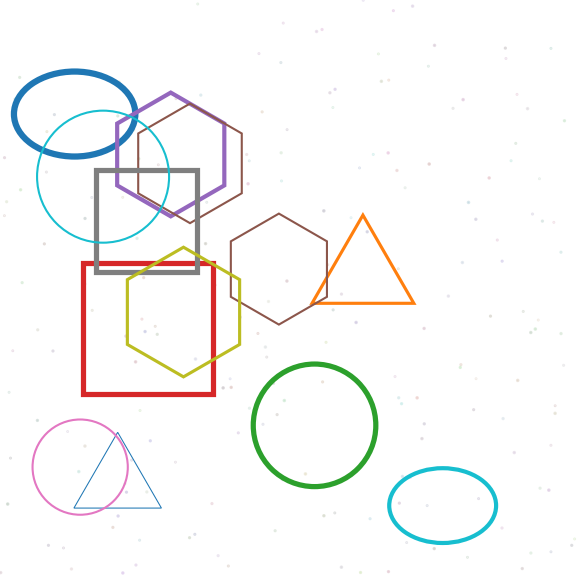[{"shape": "triangle", "thickness": 0.5, "radius": 0.44, "center": [0.204, 0.163]}, {"shape": "oval", "thickness": 3, "radius": 0.53, "center": [0.129, 0.802]}, {"shape": "triangle", "thickness": 1.5, "radius": 0.51, "center": [0.628, 0.525]}, {"shape": "circle", "thickness": 2.5, "radius": 0.53, "center": [0.545, 0.263]}, {"shape": "square", "thickness": 2.5, "radius": 0.56, "center": [0.256, 0.43]}, {"shape": "hexagon", "thickness": 2, "radius": 0.54, "center": [0.296, 0.732]}, {"shape": "hexagon", "thickness": 1, "radius": 0.52, "center": [0.329, 0.716]}, {"shape": "hexagon", "thickness": 1, "radius": 0.48, "center": [0.483, 0.533]}, {"shape": "circle", "thickness": 1, "radius": 0.41, "center": [0.139, 0.19]}, {"shape": "square", "thickness": 2.5, "radius": 0.44, "center": [0.254, 0.616]}, {"shape": "hexagon", "thickness": 1.5, "radius": 0.56, "center": [0.318, 0.459]}, {"shape": "circle", "thickness": 1, "radius": 0.57, "center": [0.178, 0.693]}, {"shape": "oval", "thickness": 2, "radius": 0.46, "center": [0.767, 0.124]}]